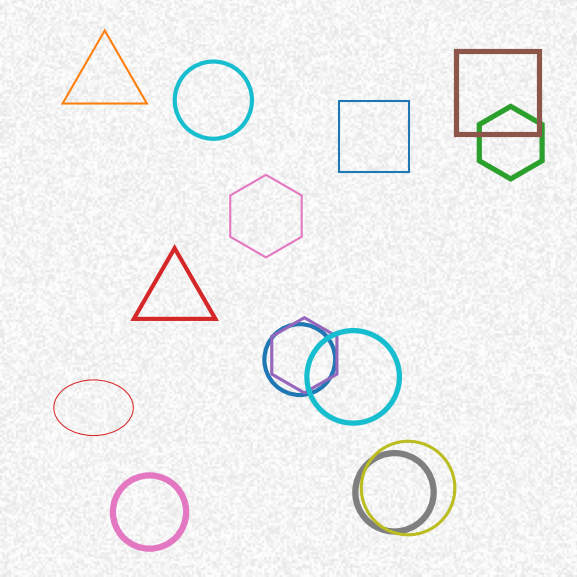[{"shape": "circle", "thickness": 2, "radius": 0.31, "center": [0.519, 0.377]}, {"shape": "square", "thickness": 1, "radius": 0.31, "center": [0.647, 0.763]}, {"shape": "triangle", "thickness": 1, "radius": 0.42, "center": [0.181, 0.862]}, {"shape": "hexagon", "thickness": 2.5, "radius": 0.31, "center": [0.884, 0.752]}, {"shape": "triangle", "thickness": 2, "radius": 0.41, "center": [0.302, 0.488]}, {"shape": "oval", "thickness": 0.5, "radius": 0.34, "center": [0.162, 0.293]}, {"shape": "hexagon", "thickness": 1.5, "radius": 0.33, "center": [0.527, 0.384]}, {"shape": "square", "thickness": 2.5, "radius": 0.36, "center": [0.861, 0.839]}, {"shape": "circle", "thickness": 3, "radius": 0.32, "center": [0.259, 0.112]}, {"shape": "hexagon", "thickness": 1, "radius": 0.36, "center": [0.461, 0.625]}, {"shape": "circle", "thickness": 3, "radius": 0.34, "center": [0.683, 0.147]}, {"shape": "circle", "thickness": 1.5, "radius": 0.4, "center": [0.707, 0.154]}, {"shape": "circle", "thickness": 2, "radius": 0.33, "center": [0.369, 0.826]}, {"shape": "circle", "thickness": 2.5, "radius": 0.4, "center": [0.612, 0.347]}]